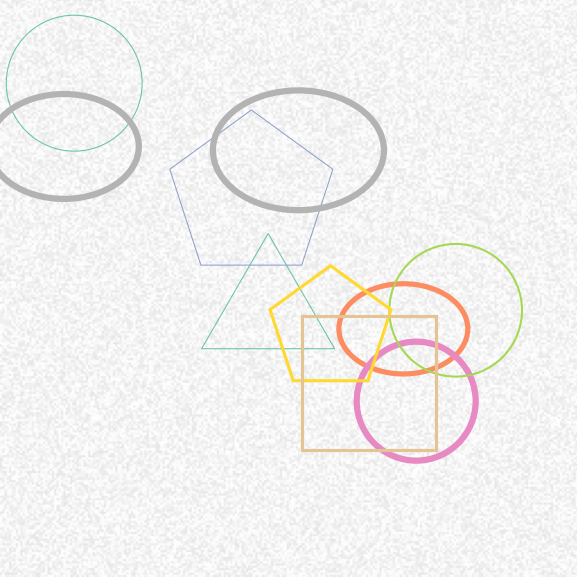[{"shape": "circle", "thickness": 0.5, "radius": 0.59, "center": [0.128, 0.855]}, {"shape": "triangle", "thickness": 0.5, "radius": 0.67, "center": [0.464, 0.462]}, {"shape": "oval", "thickness": 2.5, "radius": 0.56, "center": [0.698, 0.43]}, {"shape": "pentagon", "thickness": 0.5, "radius": 0.74, "center": [0.435, 0.66]}, {"shape": "circle", "thickness": 3, "radius": 0.52, "center": [0.721, 0.304]}, {"shape": "circle", "thickness": 1, "radius": 0.57, "center": [0.789, 0.462]}, {"shape": "pentagon", "thickness": 1.5, "radius": 0.55, "center": [0.572, 0.429]}, {"shape": "square", "thickness": 1.5, "radius": 0.58, "center": [0.639, 0.336]}, {"shape": "oval", "thickness": 3, "radius": 0.74, "center": [0.517, 0.739]}, {"shape": "oval", "thickness": 3, "radius": 0.65, "center": [0.111, 0.746]}]